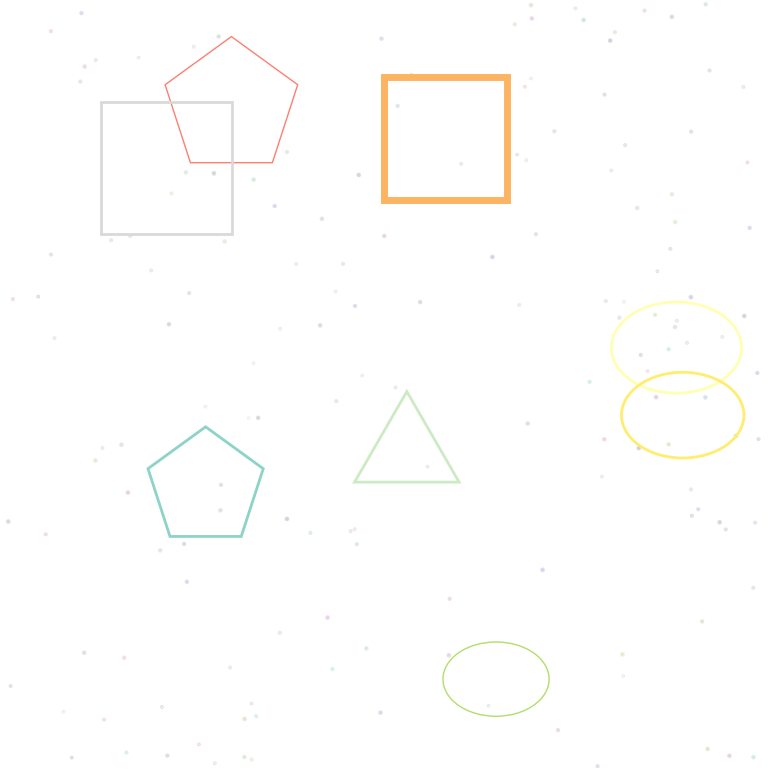[{"shape": "pentagon", "thickness": 1, "radius": 0.39, "center": [0.267, 0.367]}, {"shape": "oval", "thickness": 1, "radius": 0.42, "center": [0.879, 0.549]}, {"shape": "pentagon", "thickness": 0.5, "radius": 0.45, "center": [0.301, 0.862]}, {"shape": "square", "thickness": 2.5, "radius": 0.4, "center": [0.579, 0.82]}, {"shape": "oval", "thickness": 0.5, "radius": 0.34, "center": [0.644, 0.118]}, {"shape": "square", "thickness": 1, "radius": 0.43, "center": [0.216, 0.782]}, {"shape": "triangle", "thickness": 1, "radius": 0.39, "center": [0.528, 0.413]}, {"shape": "oval", "thickness": 1, "radius": 0.4, "center": [0.887, 0.461]}]